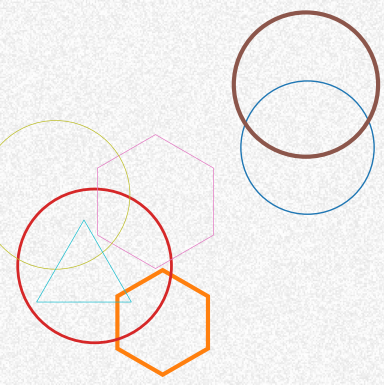[{"shape": "circle", "thickness": 1, "radius": 0.87, "center": [0.799, 0.617]}, {"shape": "hexagon", "thickness": 3, "radius": 0.68, "center": [0.423, 0.163]}, {"shape": "circle", "thickness": 2, "radius": 1.0, "center": [0.246, 0.309]}, {"shape": "circle", "thickness": 3, "radius": 0.94, "center": [0.795, 0.78]}, {"shape": "hexagon", "thickness": 0.5, "radius": 0.87, "center": [0.404, 0.476]}, {"shape": "circle", "thickness": 0.5, "radius": 0.97, "center": [0.144, 0.494]}, {"shape": "triangle", "thickness": 0.5, "radius": 0.71, "center": [0.218, 0.287]}]